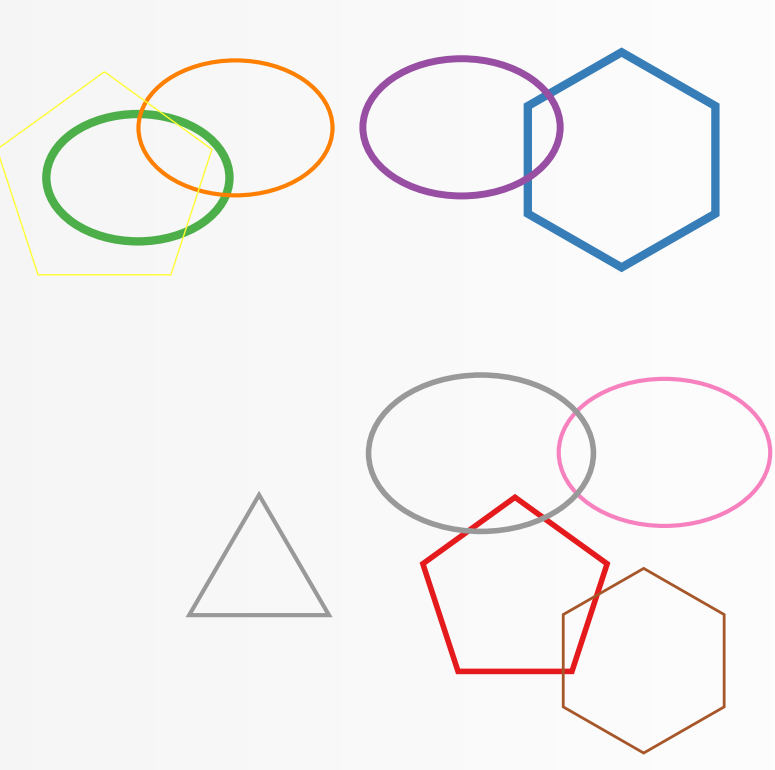[{"shape": "pentagon", "thickness": 2, "radius": 0.63, "center": [0.665, 0.229]}, {"shape": "hexagon", "thickness": 3, "radius": 0.7, "center": [0.802, 0.792]}, {"shape": "oval", "thickness": 3, "radius": 0.59, "center": [0.178, 0.769]}, {"shape": "oval", "thickness": 2.5, "radius": 0.64, "center": [0.596, 0.835]}, {"shape": "oval", "thickness": 1.5, "radius": 0.63, "center": [0.304, 0.834]}, {"shape": "pentagon", "thickness": 0.5, "radius": 0.73, "center": [0.135, 0.761]}, {"shape": "hexagon", "thickness": 1, "radius": 0.6, "center": [0.831, 0.142]}, {"shape": "oval", "thickness": 1.5, "radius": 0.68, "center": [0.857, 0.412]}, {"shape": "oval", "thickness": 2, "radius": 0.73, "center": [0.621, 0.411]}, {"shape": "triangle", "thickness": 1.5, "radius": 0.52, "center": [0.334, 0.253]}]